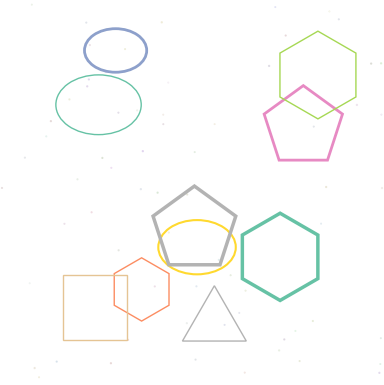[{"shape": "hexagon", "thickness": 2.5, "radius": 0.57, "center": [0.728, 0.333]}, {"shape": "oval", "thickness": 1, "radius": 0.55, "center": [0.256, 0.728]}, {"shape": "hexagon", "thickness": 1, "radius": 0.41, "center": [0.368, 0.248]}, {"shape": "oval", "thickness": 2, "radius": 0.4, "center": [0.3, 0.869]}, {"shape": "pentagon", "thickness": 2, "radius": 0.54, "center": [0.788, 0.671]}, {"shape": "hexagon", "thickness": 1, "radius": 0.57, "center": [0.826, 0.805]}, {"shape": "oval", "thickness": 1.5, "radius": 0.5, "center": [0.512, 0.358]}, {"shape": "square", "thickness": 1, "radius": 0.42, "center": [0.247, 0.202]}, {"shape": "pentagon", "thickness": 2.5, "radius": 0.56, "center": [0.505, 0.404]}, {"shape": "triangle", "thickness": 1, "radius": 0.48, "center": [0.557, 0.162]}]